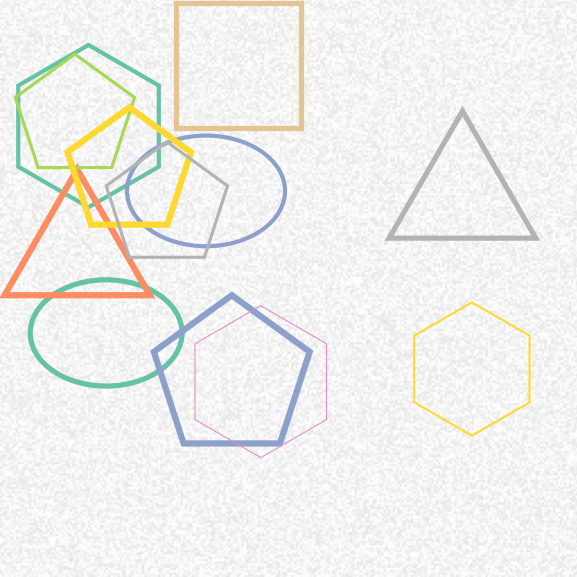[{"shape": "oval", "thickness": 2.5, "radius": 0.66, "center": [0.184, 0.423]}, {"shape": "hexagon", "thickness": 2, "radius": 0.7, "center": [0.153, 0.781]}, {"shape": "triangle", "thickness": 3, "radius": 0.73, "center": [0.134, 0.561]}, {"shape": "pentagon", "thickness": 3, "radius": 0.71, "center": [0.401, 0.346]}, {"shape": "oval", "thickness": 2, "radius": 0.68, "center": [0.357, 0.669]}, {"shape": "hexagon", "thickness": 0.5, "radius": 0.66, "center": [0.452, 0.338]}, {"shape": "pentagon", "thickness": 1.5, "radius": 0.54, "center": [0.13, 0.797]}, {"shape": "pentagon", "thickness": 3, "radius": 0.56, "center": [0.224, 0.701]}, {"shape": "hexagon", "thickness": 1, "radius": 0.58, "center": [0.817, 0.36]}, {"shape": "square", "thickness": 2.5, "radius": 0.54, "center": [0.414, 0.886]}, {"shape": "pentagon", "thickness": 1.5, "radius": 0.55, "center": [0.289, 0.643]}, {"shape": "triangle", "thickness": 2.5, "radius": 0.73, "center": [0.801, 0.66]}]